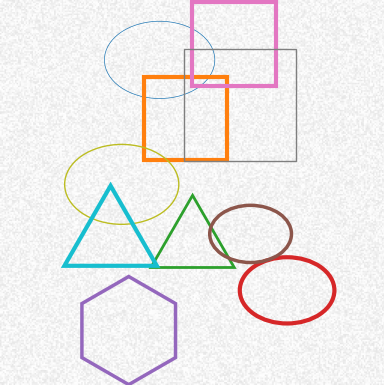[{"shape": "oval", "thickness": 0.5, "radius": 0.72, "center": [0.415, 0.844]}, {"shape": "square", "thickness": 3, "radius": 0.54, "center": [0.482, 0.691]}, {"shape": "triangle", "thickness": 2, "radius": 0.62, "center": [0.5, 0.368]}, {"shape": "oval", "thickness": 3, "radius": 0.61, "center": [0.746, 0.246]}, {"shape": "hexagon", "thickness": 2.5, "radius": 0.7, "center": [0.334, 0.141]}, {"shape": "oval", "thickness": 2.5, "radius": 0.53, "center": [0.651, 0.392]}, {"shape": "square", "thickness": 3, "radius": 0.54, "center": [0.608, 0.885]}, {"shape": "square", "thickness": 1, "radius": 0.73, "center": [0.624, 0.727]}, {"shape": "oval", "thickness": 1, "radius": 0.74, "center": [0.316, 0.521]}, {"shape": "triangle", "thickness": 3, "radius": 0.69, "center": [0.287, 0.379]}]